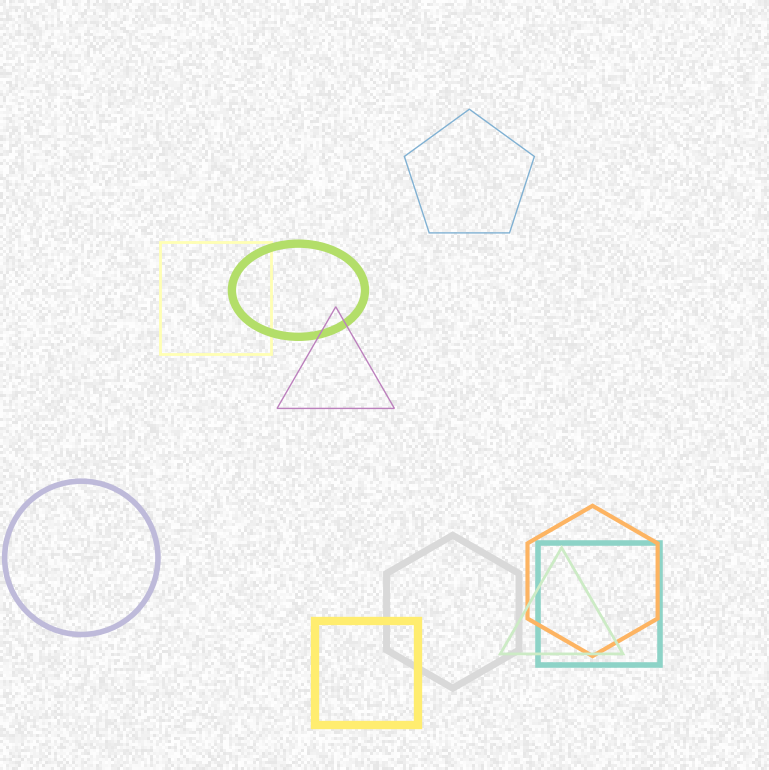[{"shape": "square", "thickness": 2, "radius": 0.39, "center": [0.778, 0.216]}, {"shape": "square", "thickness": 1, "radius": 0.36, "center": [0.28, 0.613]}, {"shape": "circle", "thickness": 2, "radius": 0.5, "center": [0.106, 0.276]}, {"shape": "pentagon", "thickness": 0.5, "radius": 0.44, "center": [0.61, 0.769]}, {"shape": "hexagon", "thickness": 1.5, "radius": 0.49, "center": [0.77, 0.246]}, {"shape": "oval", "thickness": 3, "radius": 0.43, "center": [0.388, 0.623]}, {"shape": "hexagon", "thickness": 2.5, "radius": 0.5, "center": [0.588, 0.206]}, {"shape": "triangle", "thickness": 0.5, "radius": 0.44, "center": [0.436, 0.514]}, {"shape": "triangle", "thickness": 1, "radius": 0.46, "center": [0.729, 0.197]}, {"shape": "square", "thickness": 3, "radius": 0.34, "center": [0.476, 0.126]}]